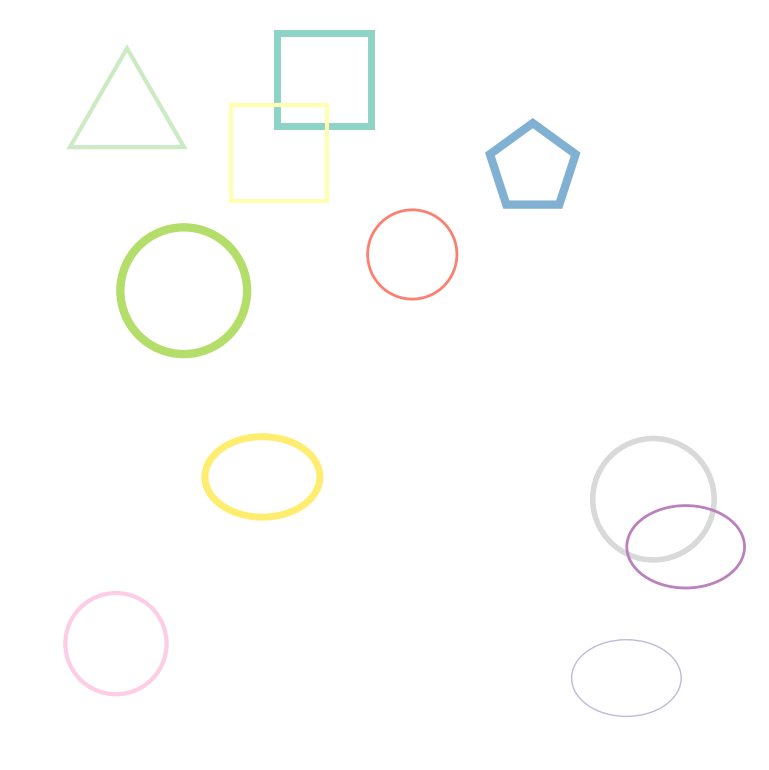[{"shape": "square", "thickness": 2.5, "radius": 0.3, "center": [0.421, 0.897]}, {"shape": "square", "thickness": 1.5, "radius": 0.31, "center": [0.362, 0.801]}, {"shape": "oval", "thickness": 0.5, "radius": 0.36, "center": [0.813, 0.119]}, {"shape": "circle", "thickness": 1, "radius": 0.29, "center": [0.535, 0.67]}, {"shape": "pentagon", "thickness": 3, "radius": 0.29, "center": [0.692, 0.782]}, {"shape": "circle", "thickness": 3, "radius": 0.41, "center": [0.239, 0.622]}, {"shape": "circle", "thickness": 1.5, "radius": 0.33, "center": [0.151, 0.164]}, {"shape": "circle", "thickness": 2, "radius": 0.39, "center": [0.849, 0.352]}, {"shape": "oval", "thickness": 1, "radius": 0.38, "center": [0.89, 0.29]}, {"shape": "triangle", "thickness": 1.5, "radius": 0.43, "center": [0.165, 0.852]}, {"shape": "oval", "thickness": 2.5, "radius": 0.37, "center": [0.341, 0.381]}]